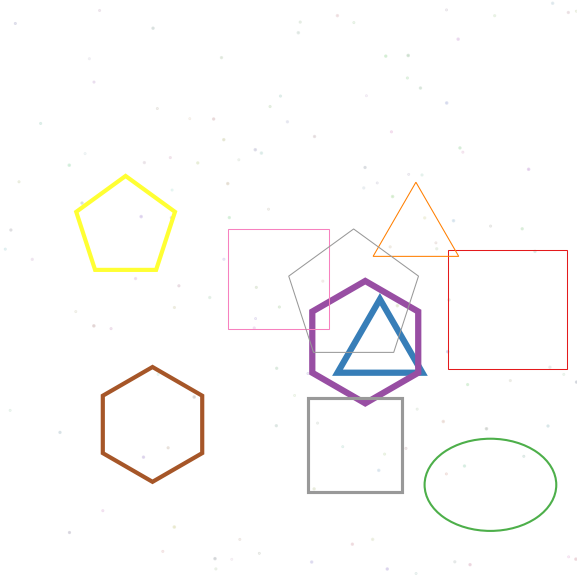[{"shape": "square", "thickness": 0.5, "radius": 0.52, "center": [0.879, 0.463]}, {"shape": "triangle", "thickness": 3, "radius": 0.42, "center": [0.658, 0.396]}, {"shape": "oval", "thickness": 1, "radius": 0.57, "center": [0.849, 0.16]}, {"shape": "hexagon", "thickness": 3, "radius": 0.53, "center": [0.632, 0.407]}, {"shape": "triangle", "thickness": 0.5, "radius": 0.43, "center": [0.72, 0.598]}, {"shape": "pentagon", "thickness": 2, "radius": 0.45, "center": [0.217, 0.605]}, {"shape": "hexagon", "thickness": 2, "radius": 0.5, "center": [0.264, 0.264]}, {"shape": "square", "thickness": 0.5, "radius": 0.43, "center": [0.482, 0.516]}, {"shape": "square", "thickness": 1.5, "radius": 0.41, "center": [0.615, 0.229]}, {"shape": "pentagon", "thickness": 0.5, "radius": 0.59, "center": [0.612, 0.485]}]